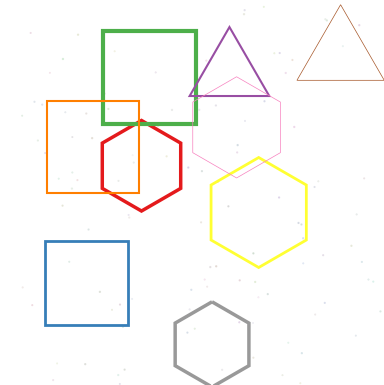[{"shape": "hexagon", "thickness": 2.5, "radius": 0.59, "center": [0.368, 0.569]}, {"shape": "square", "thickness": 2, "radius": 0.54, "center": [0.224, 0.265]}, {"shape": "square", "thickness": 3, "radius": 0.61, "center": [0.389, 0.799]}, {"shape": "triangle", "thickness": 1.5, "radius": 0.6, "center": [0.596, 0.81]}, {"shape": "square", "thickness": 1.5, "radius": 0.59, "center": [0.242, 0.618]}, {"shape": "hexagon", "thickness": 2, "radius": 0.71, "center": [0.672, 0.448]}, {"shape": "triangle", "thickness": 0.5, "radius": 0.65, "center": [0.885, 0.857]}, {"shape": "hexagon", "thickness": 0.5, "radius": 0.66, "center": [0.615, 0.669]}, {"shape": "hexagon", "thickness": 2.5, "radius": 0.55, "center": [0.551, 0.105]}]